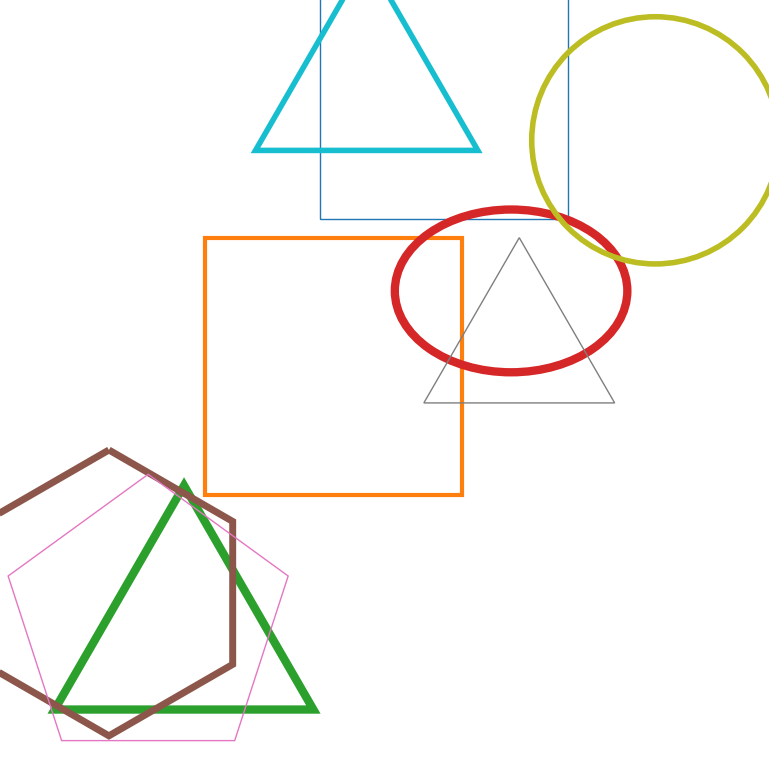[{"shape": "square", "thickness": 0.5, "radius": 0.8, "center": [0.576, 0.876]}, {"shape": "square", "thickness": 1.5, "radius": 0.83, "center": [0.433, 0.524]}, {"shape": "triangle", "thickness": 3, "radius": 0.97, "center": [0.239, 0.175]}, {"shape": "oval", "thickness": 3, "radius": 0.75, "center": [0.664, 0.622]}, {"shape": "hexagon", "thickness": 2.5, "radius": 0.93, "center": [0.141, 0.23]}, {"shape": "pentagon", "thickness": 0.5, "radius": 0.96, "center": [0.192, 0.193]}, {"shape": "triangle", "thickness": 0.5, "radius": 0.72, "center": [0.674, 0.548]}, {"shape": "circle", "thickness": 2, "radius": 0.8, "center": [0.851, 0.818]}, {"shape": "triangle", "thickness": 2, "radius": 0.83, "center": [0.476, 0.888]}]